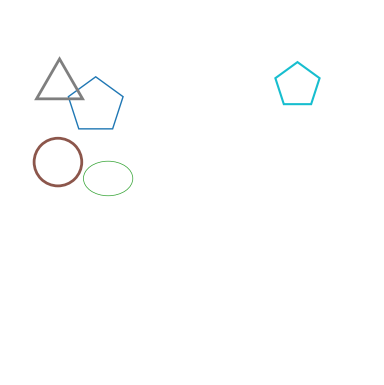[{"shape": "pentagon", "thickness": 1, "radius": 0.37, "center": [0.249, 0.726]}, {"shape": "oval", "thickness": 0.5, "radius": 0.32, "center": [0.281, 0.536]}, {"shape": "circle", "thickness": 2, "radius": 0.31, "center": [0.15, 0.579]}, {"shape": "triangle", "thickness": 2, "radius": 0.35, "center": [0.155, 0.778]}, {"shape": "pentagon", "thickness": 1.5, "radius": 0.3, "center": [0.773, 0.778]}]